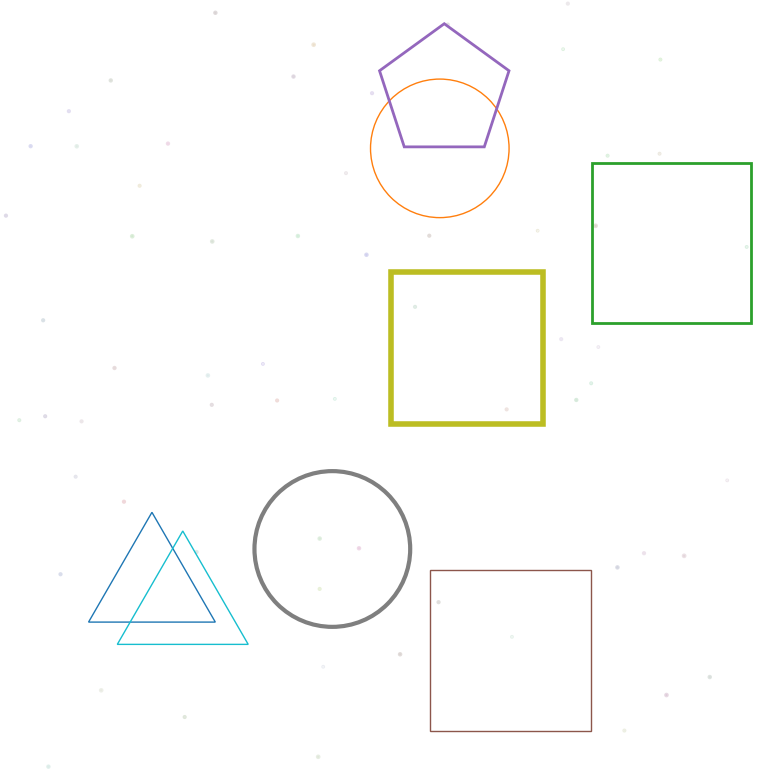[{"shape": "triangle", "thickness": 0.5, "radius": 0.48, "center": [0.197, 0.24]}, {"shape": "circle", "thickness": 0.5, "radius": 0.45, "center": [0.571, 0.807]}, {"shape": "square", "thickness": 1, "radius": 0.52, "center": [0.872, 0.684]}, {"shape": "pentagon", "thickness": 1, "radius": 0.44, "center": [0.577, 0.881]}, {"shape": "square", "thickness": 0.5, "radius": 0.52, "center": [0.663, 0.155]}, {"shape": "circle", "thickness": 1.5, "radius": 0.51, "center": [0.432, 0.287]}, {"shape": "square", "thickness": 2, "radius": 0.49, "center": [0.607, 0.548]}, {"shape": "triangle", "thickness": 0.5, "radius": 0.49, "center": [0.237, 0.212]}]